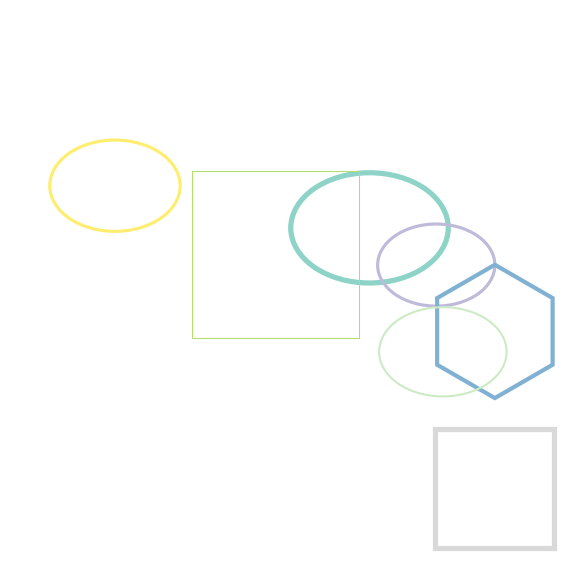[{"shape": "oval", "thickness": 2.5, "radius": 0.68, "center": [0.64, 0.605]}, {"shape": "oval", "thickness": 1.5, "radius": 0.51, "center": [0.755, 0.54]}, {"shape": "hexagon", "thickness": 2, "radius": 0.58, "center": [0.857, 0.425]}, {"shape": "square", "thickness": 0.5, "radius": 0.72, "center": [0.477, 0.558]}, {"shape": "square", "thickness": 2.5, "radius": 0.52, "center": [0.857, 0.153]}, {"shape": "oval", "thickness": 1, "radius": 0.55, "center": [0.767, 0.39]}, {"shape": "oval", "thickness": 1.5, "radius": 0.56, "center": [0.199, 0.678]}]